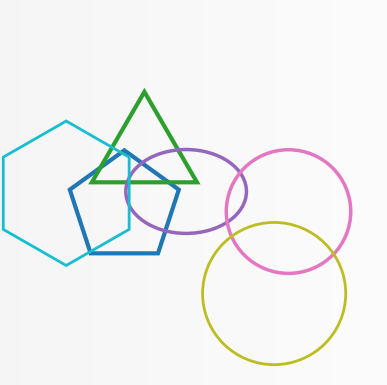[{"shape": "pentagon", "thickness": 3, "radius": 0.74, "center": [0.321, 0.462]}, {"shape": "triangle", "thickness": 3, "radius": 0.78, "center": [0.373, 0.605]}, {"shape": "oval", "thickness": 2.5, "radius": 0.78, "center": [0.48, 0.503]}, {"shape": "circle", "thickness": 2.5, "radius": 0.8, "center": [0.745, 0.45]}, {"shape": "circle", "thickness": 2, "radius": 0.92, "center": [0.707, 0.238]}, {"shape": "hexagon", "thickness": 2, "radius": 0.94, "center": [0.171, 0.498]}]